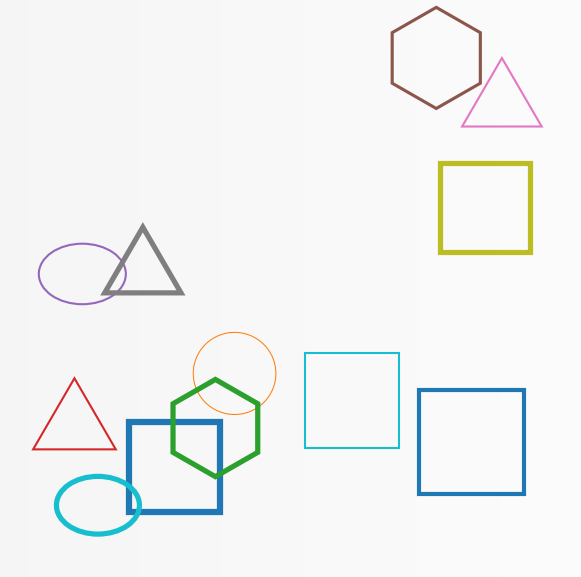[{"shape": "square", "thickness": 2, "radius": 0.45, "center": [0.811, 0.234]}, {"shape": "square", "thickness": 3, "radius": 0.39, "center": [0.301, 0.19]}, {"shape": "circle", "thickness": 0.5, "radius": 0.36, "center": [0.404, 0.352]}, {"shape": "hexagon", "thickness": 2.5, "radius": 0.42, "center": [0.371, 0.258]}, {"shape": "triangle", "thickness": 1, "radius": 0.41, "center": [0.128, 0.262]}, {"shape": "oval", "thickness": 1, "radius": 0.37, "center": [0.142, 0.525]}, {"shape": "hexagon", "thickness": 1.5, "radius": 0.44, "center": [0.751, 0.899]}, {"shape": "triangle", "thickness": 1, "radius": 0.4, "center": [0.863, 0.82]}, {"shape": "triangle", "thickness": 2.5, "radius": 0.38, "center": [0.246, 0.53]}, {"shape": "square", "thickness": 2.5, "radius": 0.38, "center": [0.834, 0.64]}, {"shape": "oval", "thickness": 2.5, "radius": 0.36, "center": [0.168, 0.124]}, {"shape": "square", "thickness": 1, "radius": 0.41, "center": [0.606, 0.306]}]